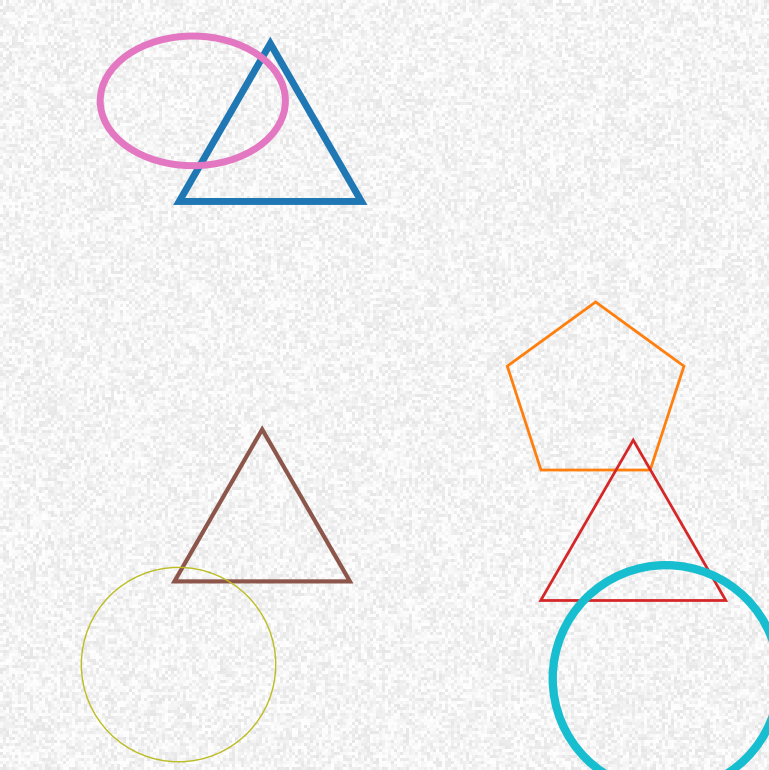[{"shape": "triangle", "thickness": 2.5, "radius": 0.68, "center": [0.351, 0.807]}, {"shape": "pentagon", "thickness": 1, "radius": 0.6, "center": [0.774, 0.487]}, {"shape": "triangle", "thickness": 1, "radius": 0.69, "center": [0.822, 0.29]}, {"shape": "triangle", "thickness": 1.5, "radius": 0.66, "center": [0.341, 0.311]}, {"shape": "oval", "thickness": 2.5, "radius": 0.6, "center": [0.25, 0.869]}, {"shape": "circle", "thickness": 0.5, "radius": 0.63, "center": [0.232, 0.137]}, {"shape": "circle", "thickness": 3, "radius": 0.74, "center": [0.865, 0.119]}]